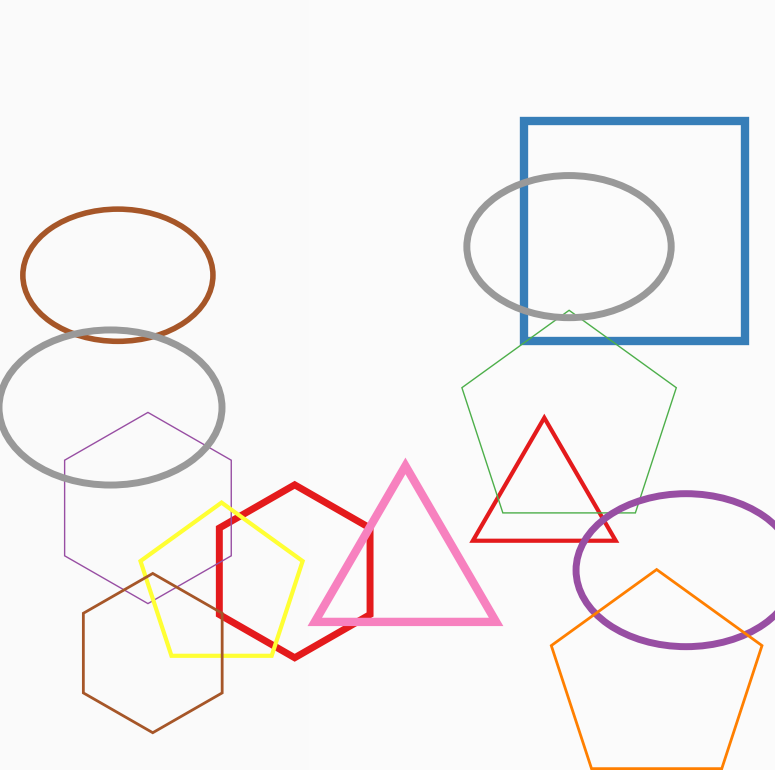[{"shape": "triangle", "thickness": 1.5, "radius": 0.53, "center": [0.702, 0.351]}, {"shape": "hexagon", "thickness": 2.5, "radius": 0.56, "center": [0.38, 0.258]}, {"shape": "square", "thickness": 3, "radius": 0.71, "center": [0.818, 0.7]}, {"shape": "pentagon", "thickness": 0.5, "radius": 0.73, "center": [0.734, 0.452]}, {"shape": "hexagon", "thickness": 0.5, "radius": 0.62, "center": [0.191, 0.34]}, {"shape": "oval", "thickness": 2.5, "radius": 0.71, "center": [0.885, 0.26]}, {"shape": "pentagon", "thickness": 1, "radius": 0.71, "center": [0.847, 0.117]}, {"shape": "pentagon", "thickness": 1.5, "radius": 0.55, "center": [0.286, 0.237]}, {"shape": "oval", "thickness": 2, "radius": 0.61, "center": [0.152, 0.643]}, {"shape": "hexagon", "thickness": 1, "radius": 0.52, "center": [0.197, 0.152]}, {"shape": "triangle", "thickness": 3, "radius": 0.68, "center": [0.523, 0.26]}, {"shape": "oval", "thickness": 2.5, "radius": 0.72, "center": [0.143, 0.471]}, {"shape": "oval", "thickness": 2.5, "radius": 0.66, "center": [0.734, 0.68]}]